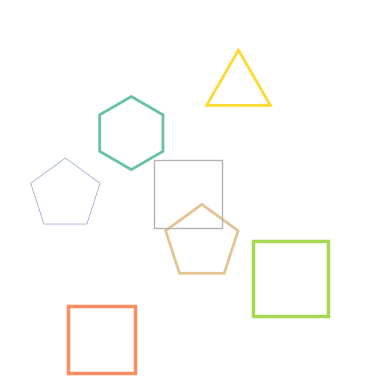[{"shape": "hexagon", "thickness": 2, "radius": 0.47, "center": [0.341, 0.654]}, {"shape": "square", "thickness": 2.5, "radius": 0.44, "center": [0.264, 0.118]}, {"shape": "pentagon", "thickness": 0.5, "radius": 0.47, "center": [0.17, 0.495]}, {"shape": "square", "thickness": 2.5, "radius": 0.49, "center": [0.754, 0.277]}, {"shape": "triangle", "thickness": 2, "radius": 0.48, "center": [0.619, 0.774]}, {"shape": "pentagon", "thickness": 2, "radius": 0.49, "center": [0.524, 0.37]}, {"shape": "square", "thickness": 1, "radius": 0.44, "center": [0.489, 0.496]}]